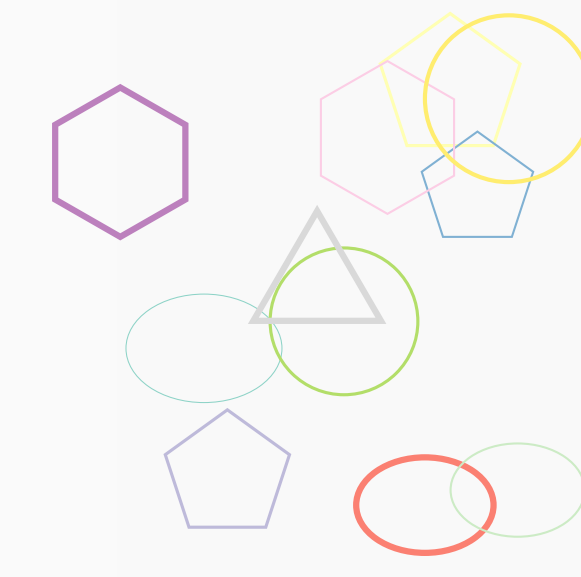[{"shape": "oval", "thickness": 0.5, "radius": 0.67, "center": [0.351, 0.396]}, {"shape": "pentagon", "thickness": 1.5, "radius": 0.63, "center": [0.774, 0.849]}, {"shape": "pentagon", "thickness": 1.5, "radius": 0.56, "center": [0.391, 0.177]}, {"shape": "oval", "thickness": 3, "radius": 0.59, "center": [0.731, 0.124]}, {"shape": "pentagon", "thickness": 1, "radius": 0.5, "center": [0.821, 0.67]}, {"shape": "circle", "thickness": 1.5, "radius": 0.64, "center": [0.592, 0.443]}, {"shape": "hexagon", "thickness": 1, "radius": 0.66, "center": [0.667, 0.761]}, {"shape": "triangle", "thickness": 3, "radius": 0.63, "center": [0.546, 0.507]}, {"shape": "hexagon", "thickness": 3, "radius": 0.65, "center": [0.207, 0.718]}, {"shape": "oval", "thickness": 1, "radius": 0.58, "center": [0.891, 0.15]}, {"shape": "circle", "thickness": 2, "radius": 0.72, "center": [0.875, 0.828]}]